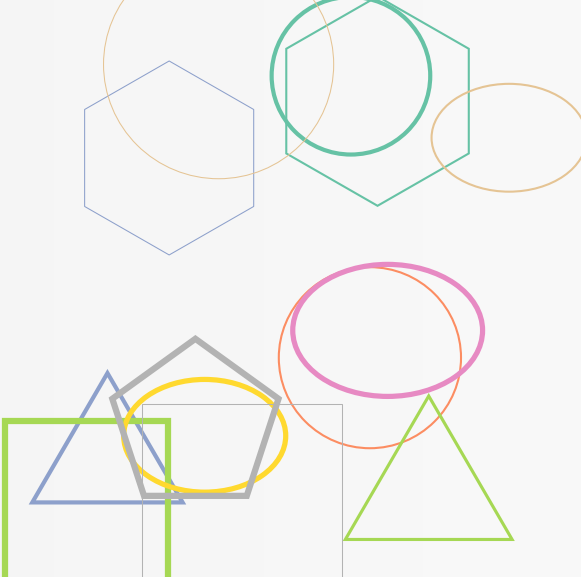[{"shape": "hexagon", "thickness": 1, "radius": 0.91, "center": [0.65, 0.824]}, {"shape": "circle", "thickness": 2, "radius": 0.68, "center": [0.604, 0.868]}, {"shape": "circle", "thickness": 1, "radius": 0.78, "center": [0.636, 0.38]}, {"shape": "triangle", "thickness": 2, "radius": 0.75, "center": [0.185, 0.204]}, {"shape": "hexagon", "thickness": 0.5, "radius": 0.84, "center": [0.291, 0.726]}, {"shape": "oval", "thickness": 2.5, "radius": 0.82, "center": [0.667, 0.427]}, {"shape": "square", "thickness": 3, "radius": 0.7, "center": [0.149, 0.131]}, {"shape": "triangle", "thickness": 1.5, "radius": 0.83, "center": [0.738, 0.148]}, {"shape": "oval", "thickness": 2.5, "radius": 0.7, "center": [0.352, 0.245]}, {"shape": "oval", "thickness": 1, "radius": 0.67, "center": [0.876, 0.761]}, {"shape": "circle", "thickness": 0.5, "radius": 0.99, "center": [0.376, 0.888]}, {"shape": "square", "thickness": 0.5, "radius": 0.86, "center": [0.416, 0.128]}, {"shape": "pentagon", "thickness": 3, "radius": 0.75, "center": [0.336, 0.262]}]